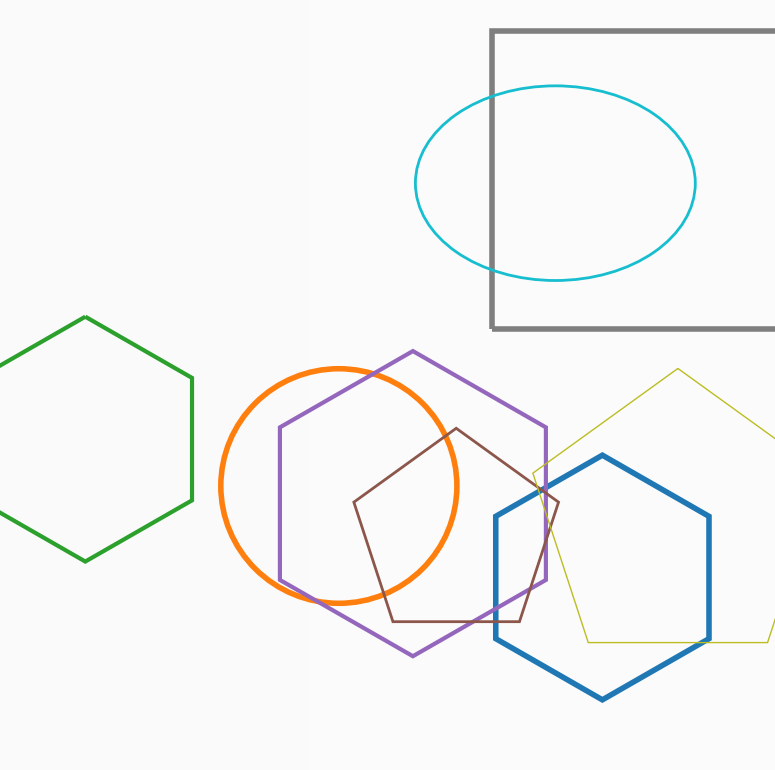[{"shape": "hexagon", "thickness": 2, "radius": 0.79, "center": [0.777, 0.25]}, {"shape": "circle", "thickness": 2, "radius": 0.76, "center": [0.437, 0.369]}, {"shape": "hexagon", "thickness": 1.5, "radius": 0.79, "center": [0.11, 0.43]}, {"shape": "hexagon", "thickness": 1.5, "radius": 0.99, "center": [0.533, 0.346]}, {"shape": "pentagon", "thickness": 1, "radius": 0.69, "center": [0.589, 0.305]}, {"shape": "square", "thickness": 2, "radius": 0.97, "center": [0.827, 0.766]}, {"shape": "pentagon", "thickness": 0.5, "radius": 0.98, "center": [0.875, 0.325]}, {"shape": "oval", "thickness": 1, "radius": 0.9, "center": [0.717, 0.762]}]